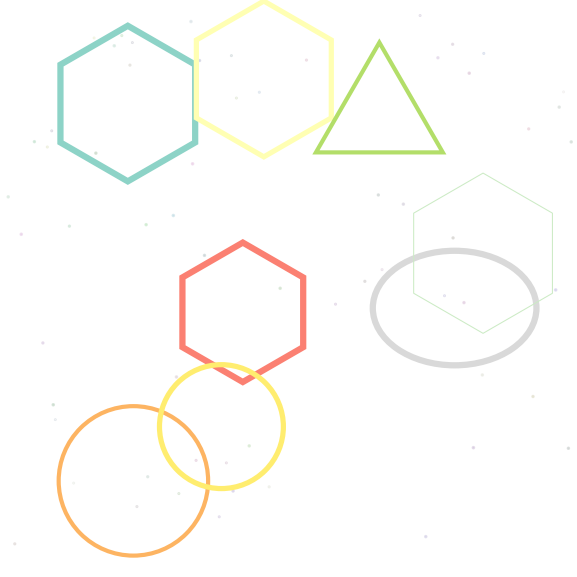[{"shape": "hexagon", "thickness": 3, "radius": 0.67, "center": [0.221, 0.82]}, {"shape": "hexagon", "thickness": 2.5, "radius": 0.67, "center": [0.457, 0.862]}, {"shape": "hexagon", "thickness": 3, "radius": 0.6, "center": [0.42, 0.458]}, {"shape": "circle", "thickness": 2, "radius": 0.65, "center": [0.231, 0.166]}, {"shape": "triangle", "thickness": 2, "radius": 0.63, "center": [0.657, 0.799]}, {"shape": "oval", "thickness": 3, "radius": 0.71, "center": [0.787, 0.466]}, {"shape": "hexagon", "thickness": 0.5, "radius": 0.69, "center": [0.836, 0.561]}, {"shape": "circle", "thickness": 2.5, "radius": 0.54, "center": [0.383, 0.26]}]